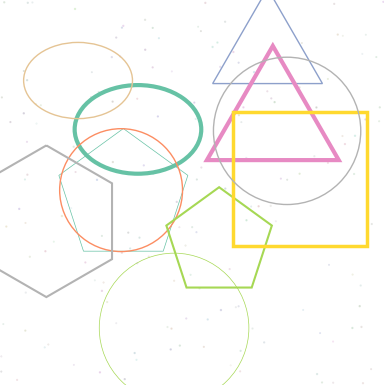[{"shape": "pentagon", "thickness": 0.5, "radius": 0.88, "center": [0.32, 0.49]}, {"shape": "oval", "thickness": 3, "radius": 0.82, "center": [0.358, 0.664]}, {"shape": "circle", "thickness": 1, "radius": 0.8, "center": [0.315, 0.506]}, {"shape": "triangle", "thickness": 1, "radius": 0.82, "center": [0.695, 0.865]}, {"shape": "triangle", "thickness": 3, "radius": 0.99, "center": [0.709, 0.683]}, {"shape": "pentagon", "thickness": 1.5, "radius": 0.72, "center": [0.569, 0.37]}, {"shape": "circle", "thickness": 0.5, "radius": 0.97, "center": [0.452, 0.148]}, {"shape": "square", "thickness": 2.5, "radius": 0.87, "center": [0.78, 0.534]}, {"shape": "oval", "thickness": 1, "radius": 0.71, "center": [0.203, 0.791]}, {"shape": "circle", "thickness": 1, "radius": 0.96, "center": [0.746, 0.66]}, {"shape": "hexagon", "thickness": 1.5, "radius": 0.98, "center": [0.12, 0.425]}]